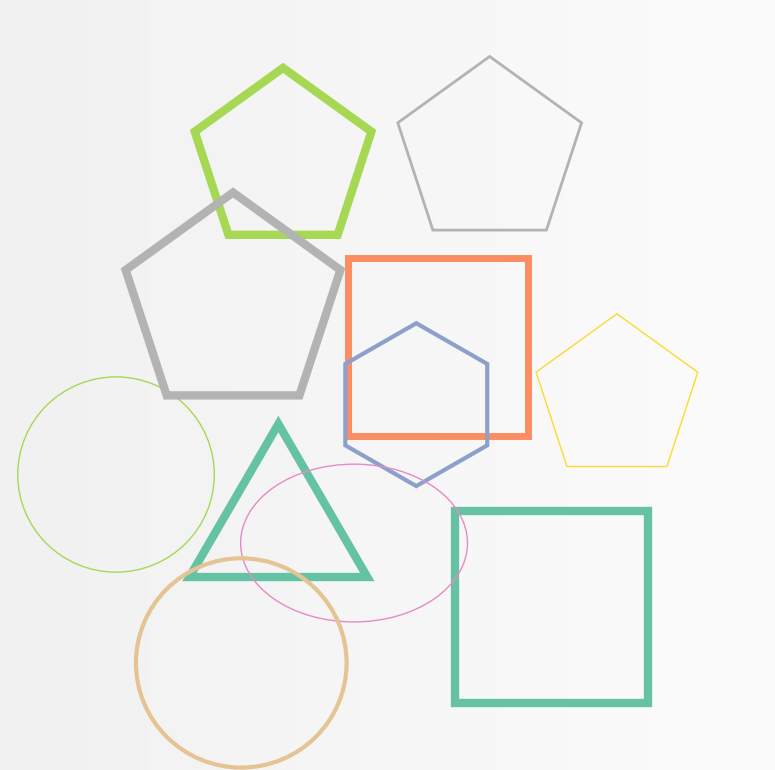[{"shape": "triangle", "thickness": 3, "radius": 0.66, "center": [0.359, 0.317]}, {"shape": "square", "thickness": 3, "radius": 0.62, "center": [0.712, 0.212]}, {"shape": "square", "thickness": 2.5, "radius": 0.58, "center": [0.565, 0.549]}, {"shape": "hexagon", "thickness": 1.5, "radius": 0.53, "center": [0.537, 0.474]}, {"shape": "oval", "thickness": 0.5, "radius": 0.73, "center": [0.457, 0.295]}, {"shape": "pentagon", "thickness": 3, "radius": 0.6, "center": [0.365, 0.792]}, {"shape": "circle", "thickness": 0.5, "radius": 0.63, "center": [0.15, 0.384]}, {"shape": "pentagon", "thickness": 0.5, "radius": 0.55, "center": [0.796, 0.483]}, {"shape": "circle", "thickness": 1.5, "radius": 0.68, "center": [0.311, 0.139]}, {"shape": "pentagon", "thickness": 3, "radius": 0.73, "center": [0.301, 0.604]}, {"shape": "pentagon", "thickness": 1, "radius": 0.62, "center": [0.632, 0.802]}]